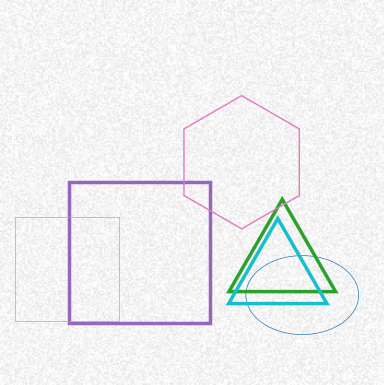[{"shape": "oval", "thickness": 0.5, "radius": 0.73, "center": [0.785, 0.234]}, {"shape": "triangle", "thickness": 2.5, "radius": 0.8, "center": [0.733, 0.322]}, {"shape": "square", "thickness": 2.5, "radius": 0.92, "center": [0.363, 0.345]}, {"shape": "hexagon", "thickness": 1, "radius": 0.86, "center": [0.628, 0.579]}, {"shape": "square", "thickness": 0.5, "radius": 0.67, "center": [0.175, 0.301]}, {"shape": "triangle", "thickness": 2.5, "radius": 0.74, "center": [0.722, 0.285]}]